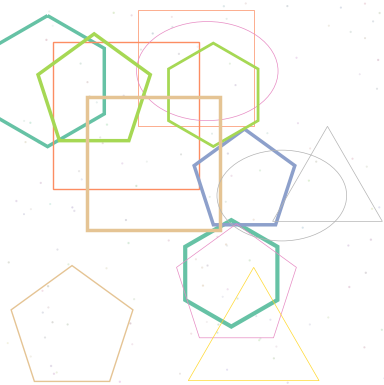[{"shape": "hexagon", "thickness": 3, "radius": 0.69, "center": [0.601, 0.29]}, {"shape": "hexagon", "thickness": 2.5, "radius": 0.85, "center": [0.124, 0.789]}, {"shape": "square", "thickness": 1, "radius": 0.95, "center": [0.327, 0.701]}, {"shape": "square", "thickness": 0.5, "radius": 0.75, "center": [0.51, 0.823]}, {"shape": "pentagon", "thickness": 2.5, "radius": 0.69, "center": [0.635, 0.527]}, {"shape": "oval", "thickness": 0.5, "radius": 0.92, "center": [0.538, 0.815]}, {"shape": "pentagon", "thickness": 0.5, "radius": 0.82, "center": [0.614, 0.255]}, {"shape": "hexagon", "thickness": 2, "radius": 0.67, "center": [0.554, 0.754]}, {"shape": "pentagon", "thickness": 2.5, "radius": 0.77, "center": [0.245, 0.759]}, {"shape": "triangle", "thickness": 0.5, "radius": 0.98, "center": [0.659, 0.109]}, {"shape": "square", "thickness": 2.5, "radius": 0.86, "center": [0.399, 0.575]}, {"shape": "pentagon", "thickness": 1, "radius": 0.83, "center": [0.187, 0.144]}, {"shape": "oval", "thickness": 0.5, "radius": 0.84, "center": [0.732, 0.492]}, {"shape": "triangle", "thickness": 0.5, "radius": 0.82, "center": [0.851, 0.507]}]